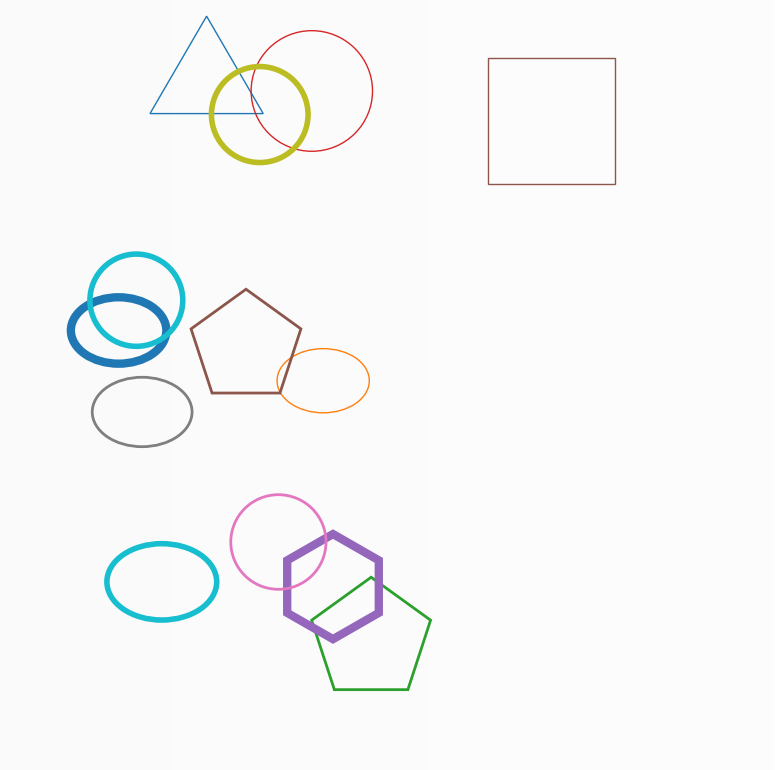[{"shape": "triangle", "thickness": 0.5, "radius": 0.42, "center": [0.267, 0.895]}, {"shape": "oval", "thickness": 3, "radius": 0.31, "center": [0.153, 0.571]}, {"shape": "oval", "thickness": 0.5, "radius": 0.3, "center": [0.417, 0.506]}, {"shape": "pentagon", "thickness": 1, "radius": 0.4, "center": [0.479, 0.17]}, {"shape": "circle", "thickness": 0.5, "radius": 0.39, "center": [0.402, 0.882]}, {"shape": "hexagon", "thickness": 3, "radius": 0.34, "center": [0.43, 0.238]}, {"shape": "square", "thickness": 0.5, "radius": 0.41, "center": [0.711, 0.843]}, {"shape": "pentagon", "thickness": 1, "radius": 0.37, "center": [0.317, 0.55]}, {"shape": "circle", "thickness": 1, "radius": 0.31, "center": [0.359, 0.296]}, {"shape": "oval", "thickness": 1, "radius": 0.32, "center": [0.183, 0.465]}, {"shape": "circle", "thickness": 2, "radius": 0.31, "center": [0.335, 0.851]}, {"shape": "oval", "thickness": 2, "radius": 0.35, "center": [0.209, 0.244]}, {"shape": "circle", "thickness": 2, "radius": 0.3, "center": [0.176, 0.61]}]